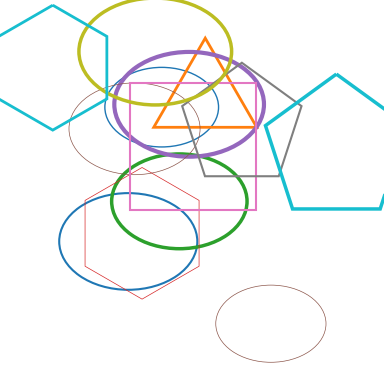[{"shape": "oval", "thickness": 1.5, "radius": 0.9, "center": [0.333, 0.373]}, {"shape": "oval", "thickness": 1, "radius": 0.74, "center": [0.42, 0.722]}, {"shape": "triangle", "thickness": 2, "radius": 0.77, "center": [0.533, 0.747]}, {"shape": "oval", "thickness": 2.5, "radius": 0.88, "center": [0.466, 0.477]}, {"shape": "hexagon", "thickness": 0.5, "radius": 0.85, "center": [0.369, 0.394]}, {"shape": "oval", "thickness": 3, "radius": 0.97, "center": [0.491, 0.729]}, {"shape": "oval", "thickness": 0.5, "radius": 0.72, "center": [0.704, 0.159]}, {"shape": "oval", "thickness": 0.5, "radius": 0.85, "center": [0.349, 0.665]}, {"shape": "square", "thickness": 1.5, "radius": 0.82, "center": [0.501, 0.62]}, {"shape": "pentagon", "thickness": 1.5, "radius": 0.81, "center": [0.628, 0.674]}, {"shape": "oval", "thickness": 2.5, "radius": 0.99, "center": [0.403, 0.866]}, {"shape": "pentagon", "thickness": 2.5, "radius": 0.97, "center": [0.874, 0.614]}, {"shape": "hexagon", "thickness": 2, "radius": 0.81, "center": [0.137, 0.824]}]